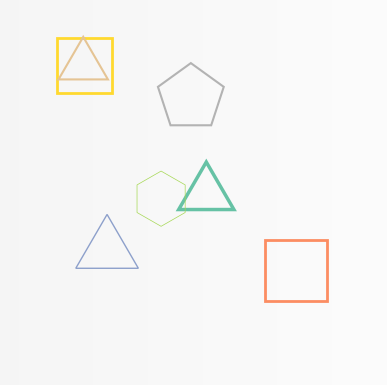[{"shape": "triangle", "thickness": 2.5, "radius": 0.41, "center": [0.532, 0.497]}, {"shape": "square", "thickness": 2, "radius": 0.4, "center": [0.763, 0.297]}, {"shape": "triangle", "thickness": 1, "radius": 0.47, "center": [0.276, 0.35]}, {"shape": "hexagon", "thickness": 0.5, "radius": 0.36, "center": [0.416, 0.484]}, {"shape": "square", "thickness": 2, "radius": 0.36, "center": [0.218, 0.829]}, {"shape": "triangle", "thickness": 1.5, "radius": 0.37, "center": [0.215, 0.831]}, {"shape": "pentagon", "thickness": 1.5, "radius": 0.45, "center": [0.493, 0.747]}]